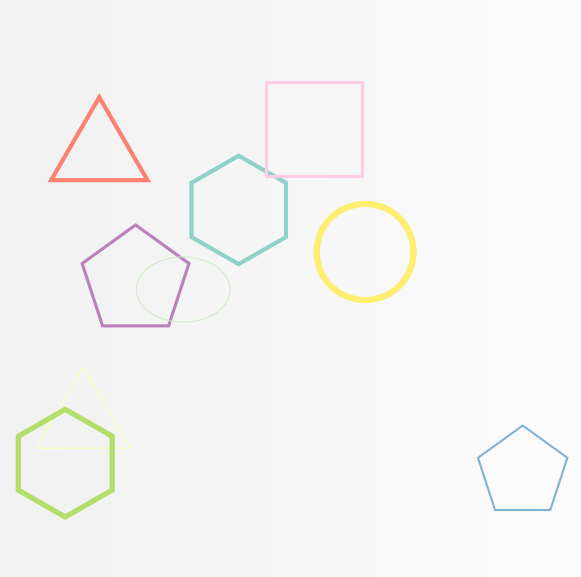[{"shape": "hexagon", "thickness": 2, "radius": 0.47, "center": [0.411, 0.636]}, {"shape": "triangle", "thickness": 0.5, "radius": 0.47, "center": [0.143, 0.27]}, {"shape": "triangle", "thickness": 2, "radius": 0.48, "center": [0.171, 0.735]}, {"shape": "pentagon", "thickness": 1, "radius": 0.4, "center": [0.899, 0.181]}, {"shape": "hexagon", "thickness": 2.5, "radius": 0.47, "center": [0.112, 0.197]}, {"shape": "square", "thickness": 1.5, "radius": 0.41, "center": [0.54, 0.776]}, {"shape": "pentagon", "thickness": 1.5, "radius": 0.48, "center": [0.233, 0.513]}, {"shape": "oval", "thickness": 0.5, "radius": 0.4, "center": [0.315, 0.498]}, {"shape": "circle", "thickness": 3, "radius": 0.42, "center": [0.628, 0.563]}]